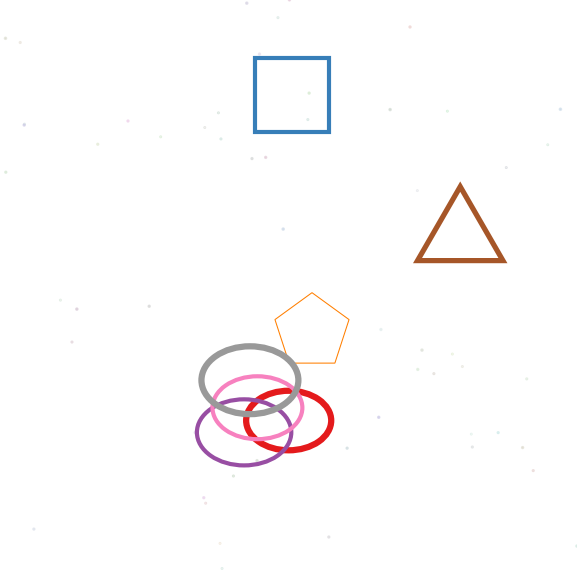[{"shape": "oval", "thickness": 3, "radius": 0.37, "center": [0.5, 0.271]}, {"shape": "square", "thickness": 2, "radius": 0.32, "center": [0.506, 0.834]}, {"shape": "oval", "thickness": 2, "radius": 0.41, "center": [0.423, 0.25]}, {"shape": "pentagon", "thickness": 0.5, "radius": 0.34, "center": [0.54, 0.425]}, {"shape": "triangle", "thickness": 2.5, "radius": 0.43, "center": [0.797, 0.591]}, {"shape": "oval", "thickness": 2, "radius": 0.39, "center": [0.446, 0.293]}, {"shape": "oval", "thickness": 3, "radius": 0.42, "center": [0.433, 0.341]}]